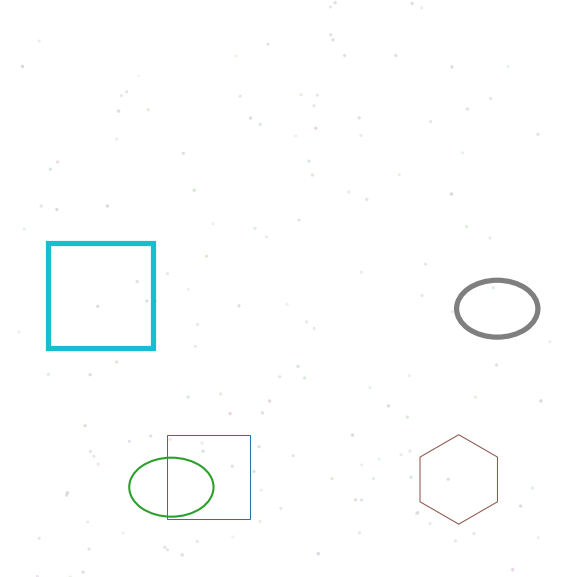[{"shape": "square", "thickness": 0.5, "radius": 0.36, "center": [0.361, 0.173]}, {"shape": "oval", "thickness": 1, "radius": 0.36, "center": [0.297, 0.156]}, {"shape": "hexagon", "thickness": 0.5, "radius": 0.39, "center": [0.794, 0.169]}, {"shape": "oval", "thickness": 2.5, "radius": 0.35, "center": [0.861, 0.465]}, {"shape": "square", "thickness": 2.5, "radius": 0.46, "center": [0.174, 0.488]}]